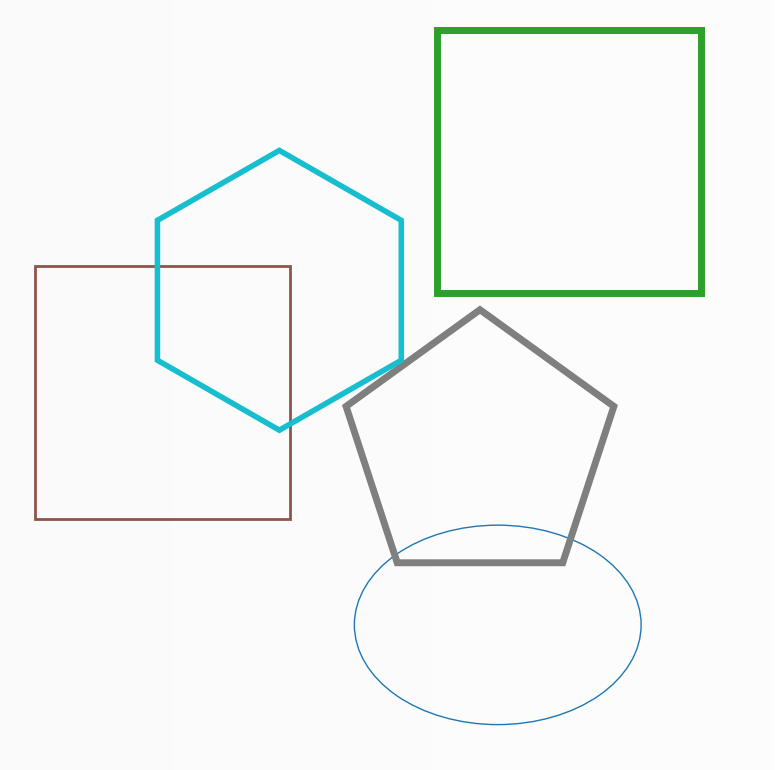[{"shape": "oval", "thickness": 0.5, "radius": 0.93, "center": [0.642, 0.188]}, {"shape": "square", "thickness": 2.5, "radius": 0.85, "center": [0.734, 0.79]}, {"shape": "square", "thickness": 1, "radius": 0.82, "center": [0.209, 0.49]}, {"shape": "pentagon", "thickness": 2.5, "radius": 0.91, "center": [0.619, 0.416]}, {"shape": "hexagon", "thickness": 2, "radius": 0.91, "center": [0.36, 0.623]}]